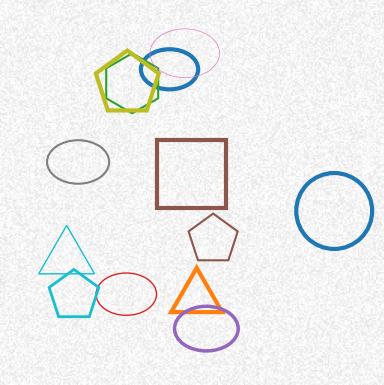[{"shape": "oval", "thickness": 3, "radius": 0.37, "center": [0.44, 0.82]}, {"shape": "circle", "thickness": 3, "radius": 0.49, "center": [0.868, 0.452]}, {"shape": "triangle", "thickness": 3, "radius": 0.38, "center": [0.511, 0.228]}, {"shape": "hexagon", "thickness": 1.5, "radius": 0.39, "center": [0.343, 0.784]}, {"shape": "oval", "thickness": 1, "radius": 0.39, "center": [0.328, 0.236]}, {"shape": "oval", "thickness": 2.5, "radius": 0.41, "center": [0.536, 0.146]}, {"shape": "pentagon", "thickness": 1.5, "radius": 0.34, "center": [0.554, 0.378]}, {"shape": "square", "thickness": 3, "radius": 0.44, "center": [0.497, 0.549]}, {"shape": "oval", "thickness": 0.5, "radius": 0.45, "center": [0.48, 0.862]}, {"shape": "oval", "thickness": 1.5, "radius": 0.4, "center": [0.203, 0.579]}, {"shape": "pentagon", "thickness": 3, "radius": 0.43, "center": [0.331, 0.783]}, {"shape": "triangle", "thickness": 1, "radius": 0.42, "center": [0.173, 0.331]}, {"shape": "pentagon", "thickness": 2, "radius": 0.34, "center": [0.192, 0.232]}]